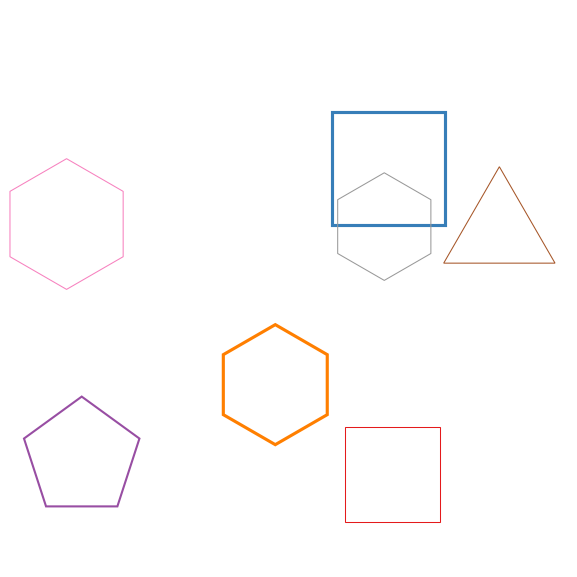[{"shape": "square", "thickness": 0.5, "radius": 0.41, "center": [0.68, 0.177]}, {"shape": "square", "thickness": 1.5, "radius": 0.49, "center": [0.673, 0.708]}, {"shape": "pentagon", "thickness": 1, "radius": 0.53, "center": [0.141, 0.207]}, {"shape": "hexagon", "thickness": 1.5, "radius": 0.52, "center": [0.477, 0.333]}, {"shape": "triangle", "thickness": 0.5, "radius": 0.56, "center": [0.865, 0.599]}, {"shape": "hexagon", "thickness": 0.5, "radius": 0.57, "center": [0.115, 0.611]}, {"shape": "hexagon", "thickness": 0.5, "radius": 0.47, "center": [0.665, 0.607]}]